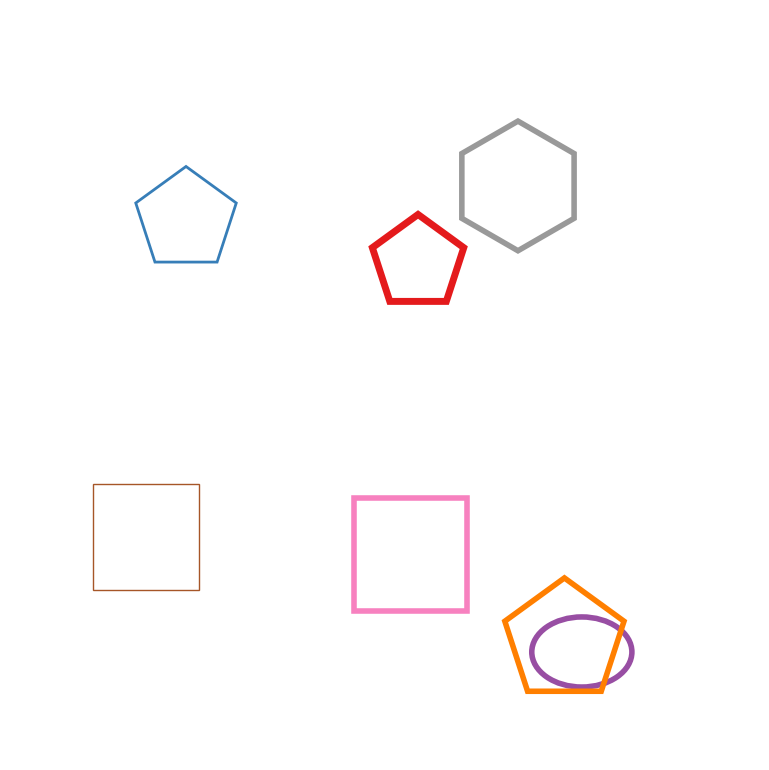[{"shape": "pentagon", "thickness": 2.5, "radius": 0.31, "center": [0.543, 0.659]}, {"shape": "pentagon", "thickness": 1, "radius": 0.34, "center": [0.242, 0.715]}, {"shape": "oval", "thickness": 2, "radius": 0.33, "center": [0.756, 0.153]}, {"shape": "pentagon", "thickness": 2, "radius": 0.41, "center": [0.733, 0.168]}, {"shape": "square", "thickness": 0.5, "radius": 0.34, "center": [0.19, 0.303]}, {"shape": "square", "thickness": 2, "radius": 0.37, "center": [0.534, 0.279]}, {"shape": "hexagon", "thickness": 2, "radius": 0.42, "center": [0.673, 0.759]}]